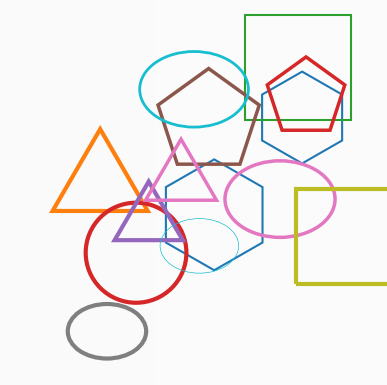[{"shape": "hexagon", "thickness": 1.5, "radius": 0.72, "center": [0.553, 0.442]}, {"shape": "hexagon", "thickness": 1.5, "radius": 0.6, "center": [0.78, 0.695]}, {"shape": "triangle", "thickness": 3, "radius": 0.71, "center": [0.259, 0.523]}, {"shape": "square", "thickness": 1.5, "radius": 0.68, "center": [0.77, 0.824]}, {"shape": "pentagon", "thickness": 2.5, "radius": 0.53, "center": [0.79, 0.747]}, {"shape": "circle", "thickness": 3, "radius": 0.65, "center": [0.351, 0.344]}, {"shape": "triangle", "thickness": 3, "radius": 0.51, "center": [0.384, 0.427]}, {"shape": "pentagon", "thickness": 2.5, "radius": 0.69, "center": [0.538, 0.685]}, {"shape": "triangle", "thickness": 2.5, "radius": 0.53, "center": [0.467, 0.533]}, {"shape": "oval", "thickness": 2.5, "radius": 0.71, "center": [0.723, 0.483]}, {"shape": "oval", "thickness": 3, "radius": 0.51, "center": [0.276, 0.14]}, {"shape": "square", "thickness": 3, "radius": 0.61, "center": [0.885, 0.385]}, {"shape": "oval", "thickness": 2, "radius": 0.7, "center": [0.501, 0.768]}, {"shape": "oval", "thickness": 0.5, "radius": 0.51, "center": [0.514, 0.361]}]